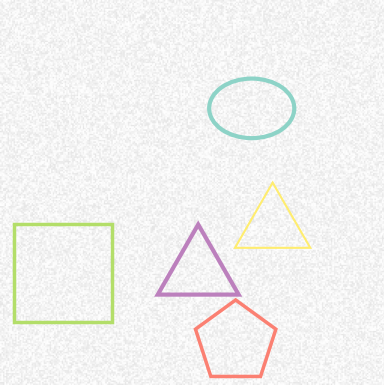[{"shape": "oval", "thickness": 3, "radius": 0.55, "center": [0.654, 0.719]}, {"shape": "pentagon", "thickness": 2.5, "radius": 0.55, "center": [0.612, 0.111]}, {"shape": "square", "thickness": 2.5, "radius": 0.63, "center": [0.164, 0.291]}, {"shape": "triangle", "thickness": 3, "radius": 0.61, "center": [0.515, 0.295]}, {"shape": "triangle", "thickness": 1.5, "radius": 0.56, "center": [0.708, 0.413]}]